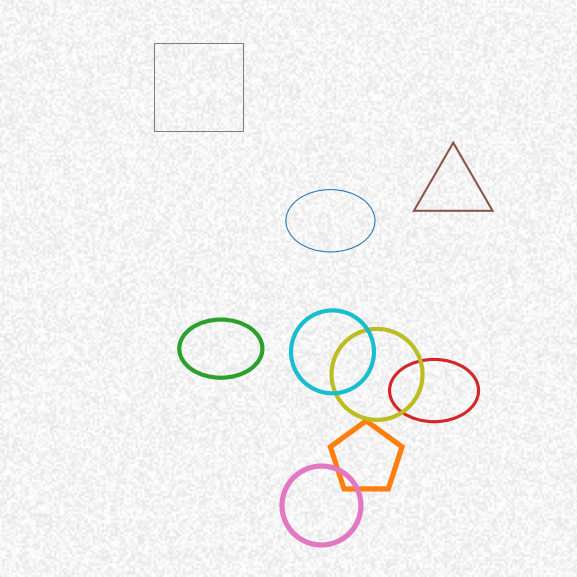[{"shape": "oval", "thickness": 0.5, "radius": 0.39, "center": [0.572, 0.617]}, {"shape": "pentagon", "thickness": 2.5, "radius": 0.33, "center": [0.634, 0.205]}, {"shape": "oval", "thickness": 2, "radius": 0.36, "center": [0.382, 0.395]}, {"shape": "oval", "thickness": 1.5, "radius": 0.39, "center": [0.752, 0.323]}, {"shape": "triangle", "thickness": 1, "radius": 0.39, "center": [0.785, 0.673]}, {"shape": "circle", "thickness": 2.5, "radius": 0.34, "center": [0.557, 0.124]}, {"shape": "square", "thickness": 0.5, "radius": 0.38, "center": [0.344, 0.848]}, {"shape": "circle", "thickness": 2, "radius": 0.39, "center": [0.653, 0.351]}, {"shape": "circle", "thickness": 2, "radius": 0.36, "center": [0.576, 0.39]}]